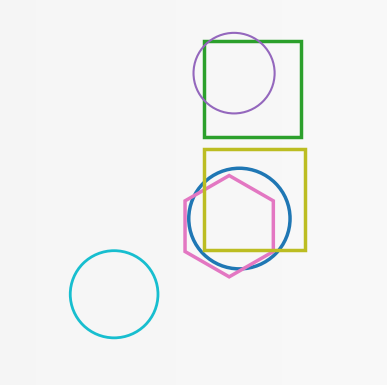[{"shape": "circle", "thickness": 2.5, "radius": 0.65, "center": [0.618, 0.432]}, {"shape": "square", "thickness": 2.5, "radius": 0.63, "center": [0.652, 0.769]}, {"shape": "circle", "thickness": 1.5, "radius": 0.52, "center": [0.604, 0.81]}, {"shape": "hexagon", "thickness": 2.5, "radius": 0.66, "center": [0.591, 0.413]}, {"shape": "square", "thickness": 2.5, "radius": 0.66, "center": [0.657, 0.482]}, {"shape": "circle", "thickness": 2, "radius": 0.57, "center": [0.294, 0.236]}]